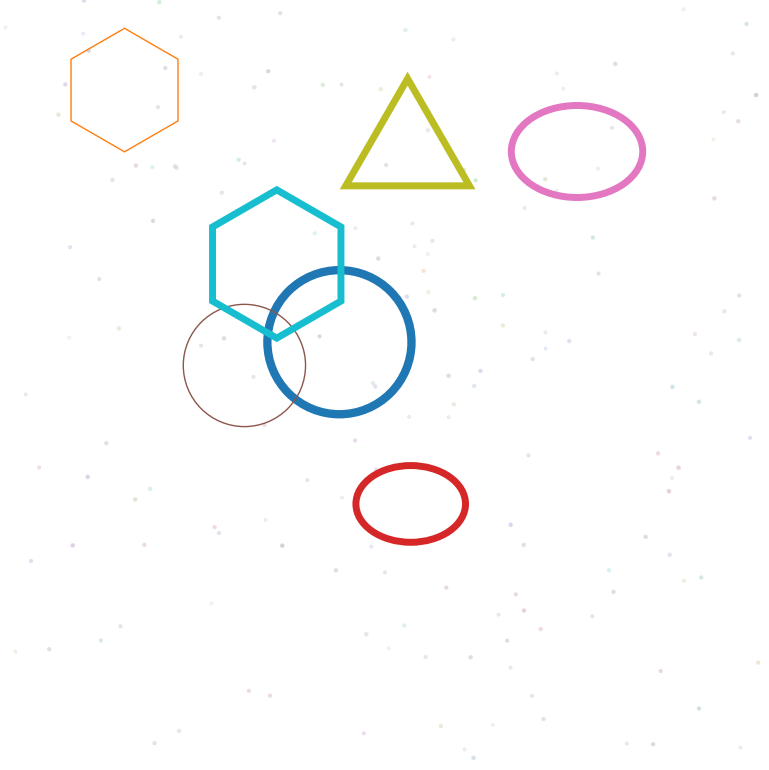[{"shape": "circle", "thickness": 3, "radius": 0.47, "center": [0.441, 0.556]}, {"shape": "hexagon", "thickness": 0.5, "radius": 0.4, "center": [0.162, 0.883]}, {"shape": "oval", "thickness": 2.5, "radius": 0.36, "center": [0.533, 0.346]}, {"shape": "circle", "thickness": 0.5, "radius": 0.4, "center": [0.317, 0.525]}, {"shape": "oval", "thickness": 2.5, "radius": 0.43, "center": [0.749, 0.803]}, {"shape": "triangle", "thickness": 2.5, "radius": 0.46, "center": [0.529, 0.805]}, {"shape": "hexagon", "thickness": 2.5, "radius": 0.48, "center": [0.359, 0.657]}]